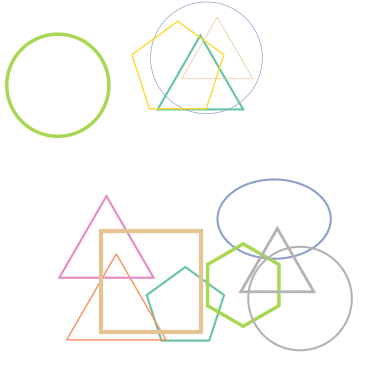[{"shape": "pentagon", "thickness": 1.5, "radius": 0.53, "center": [0.481, 0.201]}, {"shape": "triangle", "thickness": 1.5, "radius": 0.64, "center": [0.52, 0.78]}, {"shape": "triangle", "thickness": 1, "radius": 0.74, "center": [0.302, 0.192]}, {"shape": "oval", "thickness": 1.5, "radius": 0.74, "center": [0.712, 0.431]}, {"shape": "circle", "thickness": 0.5, "radius": 0.73, "center": [0.536, 0.85]}, {"shape": "triangle", "thickness": 1.5, "radius": 0.71, "center": [0.276, 0.349]}, {"shape": "hexagon", "thickness": 2.5, "radius": 0.53, "center": [0.632, 0.26]}, {"shape": "circle", "thickness": 2.5, "radius": 0.66, "center": [0.15, 0.779]}, {"shape": "pentagon", "thickness": 1, "radius": 0.63, "center": [0.462, 0.819]}, {"shape": "square", "thickness": 3, "radius": 0.65, "center": [0.392, 0.269]}, {"shape": "triangle", "thickness": 0.5, "radius": 0.53, "center": [0.564, 0.849]}, {"shape": "triangle", "thickness": 2, "radius": 0.55, "center": [0.72, 0.297]}, {"shape": "circle", "thickness": 1.5, "radius": 0.67, "center": [0.779, 0.225]}]